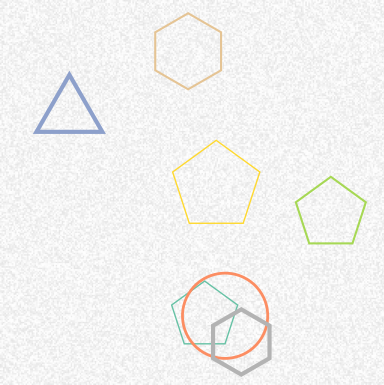[{"shape": "pentagon", "thickness": 1, "radius": 0.45, "center": [0.532, 0.18]}, {"shape": "circle", "thickness": 2, "radius": 0.55, "center": [0.585, 0.18]}, {"shape": "triangle", "thickness": 3, "radius": 0.49, "center": [0.18, 0.707]}, {"shape": "pentagon", "thickness": 1.5, "radius": 0.48, "center": [0.859, 0.445]}, {"shape": "pentagon", "thickness": 1, "radius": 0.6, "center": [0.562, 0.516]}, {"shape": "hexagon", "thickness": 1.5, "radius": 0.49, "center": [0.489, 0.867]}, {"shape": "hexagon", "thickness": 3, "radius": 0.42, "center": [0.627, 0.112]}]